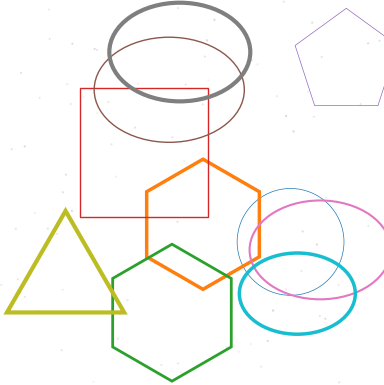[{"shape": "circle", "thickness": 0.5, "radius": 0.69, "center": [0.755, 0.372]}, {"shape": "hexagon", "thickness": 2.5, "radius": 0.84, "center": [0.527, 0.418]}, {"shape": "hexagon", "thickness": 2, "radius": 0.89, "center": [0.447, 0.188]}, {"shape": "square", "thickness": 1, "radius": 0.83, "center": [0.374, 0.604]}, {"shape": "pentagon", "thickness": 0.5, "radius": 0.7, "center": [0.899, 0.839]}, {"shape": "oval", "thickness": 1, "radius": 0.97, "center": [0.44, 0.767]}, {"shape": "oval", "thickness": 1.5, "radius": 0.92, "center": [0.832, 0.351]}, {"shape": "oval", "thickness": 3, "radius": 0.92, "center": [0.467, 0.865]}, {"shape": "triangle", "thickness": 3, "radius": 0.88, "center": [0.17, 0.276]}, {"shape": "oval", "thickness": 2.5, "radius": 0.75, "center": [0.772, 0.237]}]